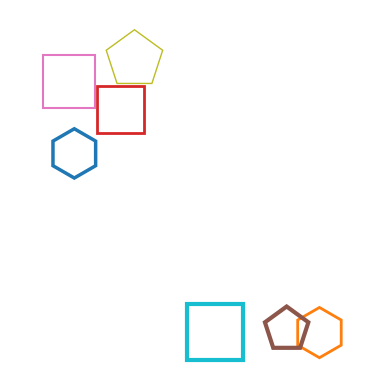[{"shape": "hexagon", "thickness": 2.5, "radius": 0.32, "center": [0.193, 0.602]}, {"shape": "hexagon", "thickness": 2, "radius": 0.33, "center": [0.83, 0.136]}, {"shape": "square", "thickness": 2, "radius": 0.31, "center": [0.313, 0.715]}, {"shape": "pentagon", "thickness": 3, "radius": 0.3, "center": [0.745, 0.145]}, {"shape": "square", "thickness": 1.5, "radius": 0.34, "center": [0.179, 0.789]}, {"shape": "pentagon", "thickness": 1, "radius": 0.39, "center": [0.349, 0.846]}, {"shape": "square", "thickness": 3, "radius": 0.36, "center": [0.559, 0.139]}]